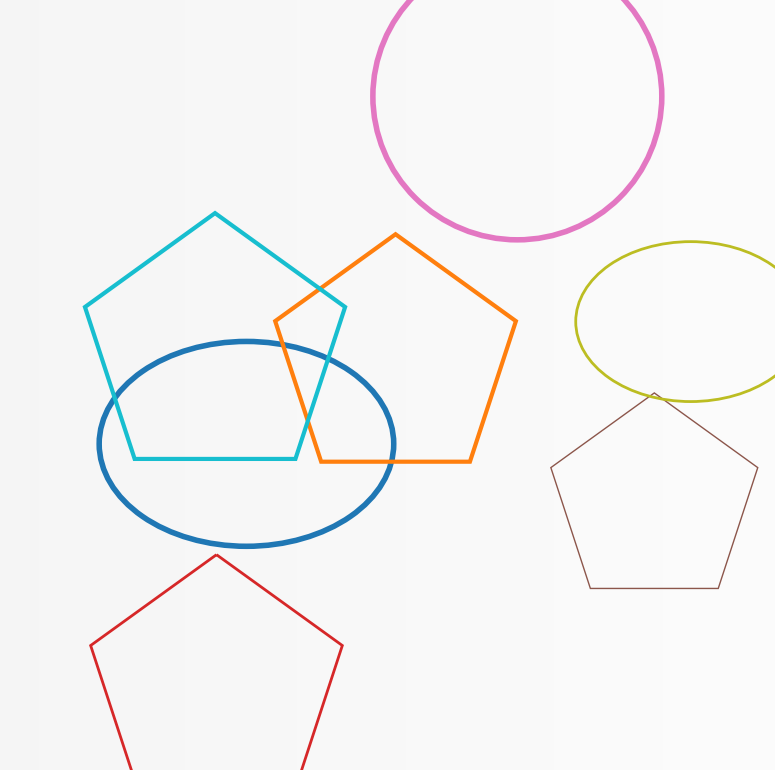[{"shape": "oval", "thickness": 2, "radius": 0.95, "center": [0.318, 0.424]}, {"shape": "pentagon", "thickness": 1.5, "radius": 0.82, "center": [0.51, 0.532]}, {"shape": "pentagon", "thickness": 1, "radius": 0.85, "center": [0.279, 0.109]}, {"shape": "pentagon", "thickness": 0.5, "radius": 0.7, "center": [0.844, 0.349]}, {"shape": "circle", "thickness": 2, "radius": 0.93, "center": [0.668, 0.875]}, {"shape": "oval", "thickness": 1, "radius": 0.74, "center": [0.891, 0.582]}, {"shape": "pentagon", "thickness": 1.5, "radius": 0.88, "center": [0.277, 0.547]}]